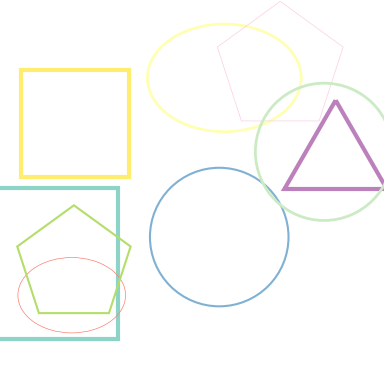[{"shape": "square", "thickness": 3, "radius": 0.98, "center": [0.11, 0.315]}, {"shape": "oval", "thickness": 2, "radius": 1.0, "center": [0.583, 0.798]}, {"shape": "oval", "thickness": 0.5, "radius": 0.7, "center": [0.186, 0.233]}, {"shape": "circle", "thickness": 1.5, "radius": 0.9, "center": [0.569, 0.384]}, {"shape": "pentagon", "thickness": 1.5, "radius": 0.77, "center": [0.192, 0.312]}, {"shape": "pentagon", "thickness": 0.5, "radius": 0.86, "center": [0.728, 0.825]}, {"shape": "triangle", "thickness": 3, "radius": 0.77, "center": [0.872, 0.586]}, {"shape": "circle", "thickness": 2, "radius": 0.89, "center": [0.842, 0.606]}, {"shape": "square", "thickness": 3, "radius": 0.7, "center": [0.195, 0.678]}]